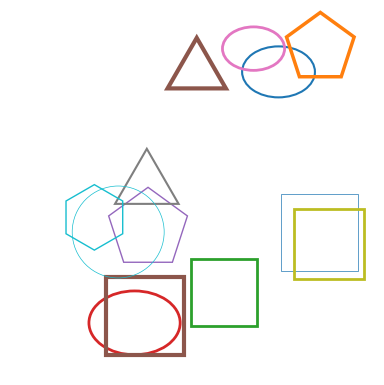[{"shape": "oval", "thickness": 1.5, "radius": 0.47, "center": [0.723, 0.813]}, {"shape": "square", "thickness": 0.5, "radius": 0.5, "center": [0.829, 0.396]}, {"shape": "pentagon", "thickness": 2.5, "radius": 0.46, "center": [0.832, 0.875]}, {"shape": "square", "thickness": 2, "radius": 0.43, "center": [0.582, 0.24]}, {"shape": "oval", "thickness": 2, "radius": 0.59, "center": [0.349, 0.161]}, {"shape": "pentagon", "thickness": 1, "radius": 0.54, "center": [0.385, 0.406]}, {"shape": "square", "thickness": 3, "radius": 0.51, "center": [0.377, 0.179]}, {"shape": "triangle", "thickness": 3, "radius": 0.44, "center": [0.511, 0.814]}, {"shape": "oval", "thickness": 2, "radius": 0.4, "center": [0.659, 0.874]}, {"shape": "triangle", "thickness": 1.5, "radius": 0.48, "center": [0.381, 0.518]}, {"shape": "square", "thickness": 2, "radius": 0.46, "center": [0.854, 0.366]}, {"shape": "circle", "thickness": 0.5, "radius": 0.6, "center": [0.307, 0.397]}, {"shape": "hexagon", "thickness": 1, "radius": 0.43, "center": [0.245, 0.435]}]